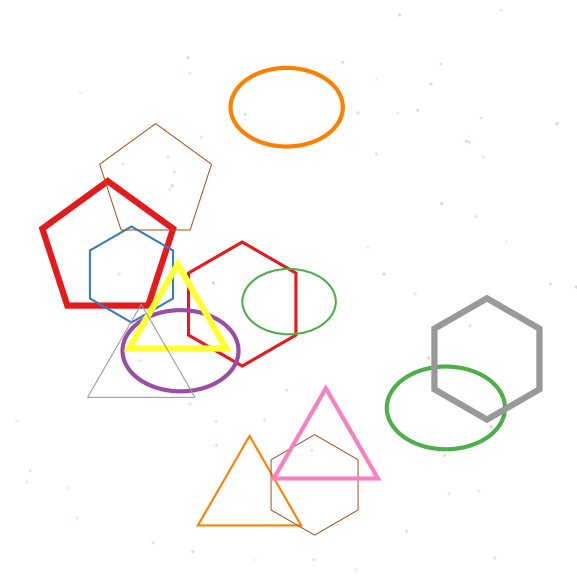[{"shape": "hexagon", "thickness": 1.5, "radius": 0.54, "center": [0.419, 0.473]}, {"shape": "pentagon", "thickness": 3, "radius": 0.6, "center": [0.187, 0.566]}, {"shape": "hexagon", "thickness": 1, "radius": 0.42, "center": [0.228, 0.524]}, {"shape": "oval", "thickness": 1, "radius": 0.4, "center": [0.501, 0.477]}, {"shape": "oval", "thickness": 2, "radius": 0.51, "center": [0.772, 0.293]}, {"shape": "oval", "thickness": 2, "radius": 0.5, "center": [0.313, 0.392]}, {"shape": "triangle", "thickness": 1, "radius": 0.52, "center": [0.432, 0.141]}, {"shape": "oval", "thickness": 2, "radius": 0.49, "center": [0.496, 0.814]}, {"shape": "triangle", "thickness": 3, "radius": 0.49, "center": [0.308, 0.444]}, {"shape": "pentagon", "thickness": 0.5, "radius": 0.51, "center": [0.269, 0.683]}, {"shape": "hexagon", "thickness": 0.5, "radius": 0.43, "center": [0.545, 0.16]}, {"shape": "triangle", "thickness": 2, "radius": 0.52, "center": [0.564, 0.223]}, {"shape": "triangle", "thickness": 0.5, "radius": 0.54, "center": [0.245, 0.365]}, {"shape": "hexagon", "thickness": 3, "radius": 0.53, "center": [0.843, 0.378]}]